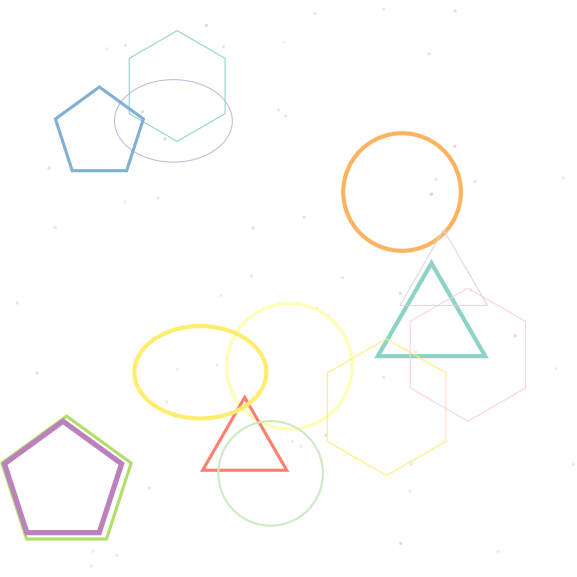[{"shape": "hexagon", "thickness": 0.5, "radius": 0.48, "center": [0.307, 0.85]}, {"shape": "triangle", "thickness": 2, "radius": 0.54, "center": [0.747, 0.436]}, {"shape": "circle", "thickness": 1.5, "radius": 0.54, "center": [0.501, 0.365]}, {"shape": "oval", "thickness": 0.5, "radius": 0.51, "center": [0.3, 0.79]}, {"shape": "triangle", "thickness": 1.5, "radius": 0.42, "center": [0.424, 0.227]}, {"shape": "pentagon", "thickness": 1.5, "radius": 0.4, "center": [0.172, 0.768]}, {"shape": "circle", "thickness": 2, "radius": 0.51, "center": [0.696, 0.667]}, {"shape": "pentagon", "thickness": 1.5, "radius": 0.59, "center": [0.115, 0.161]}, {"shape": "hexagon", "thickness": 0.5, "radius": 0.58, "center": [0.81, 0.385]}, {"shape": "triangle", "thickness": 0.5, "radius": 0.44, "center": [0.768, 0.514]}, {"shape": "pentagon", "thickness": 2.5, "radius": 0.53, "center": [0.109, 0.163]}, {"shape": "circle", "thickness": 1, "radius": 0.45, "center": [0.469, 0.179]}, {"shape": "oval", "thickness": 2, "radius": 0.57, "center": [0.347, 0.354]}, {"shape": "hexagon", "thickness": 0.5, "radius": 0.59, "center": [0.669, 0.294]}]